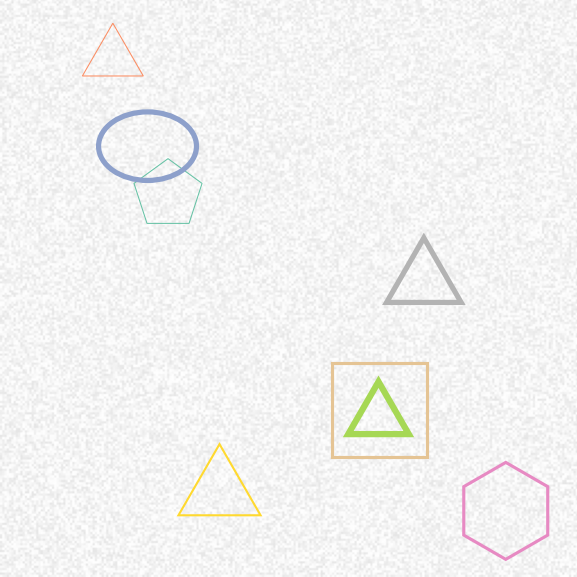[{"shape": "pentagon", "thickness": 0.5, "radius": 0.31, "center": [0.291, 0.662]}, {"shape": "triangle", "thickness": 0.5, "radius": 0.3, "center": [0.195, 0.898]}, {"shape": "oval", "thickness": 2.5, "radius": 0.42, "center": [0.255, 0.746]}, {"shape": "hexagon", "thickness": 1.5, "radius": 0.42, "center": [0.876, 0.115]}, {"shape": "triangle", "thickness": 3, "radius": 0.3, "center": [0.655, 0.278]}, {"shape": "triangle", "thickness": 1, "radius": 0.41, "center": [0.38, 0.148]}, {"shape": "square", "thickness": 1.5, "radius": 0.41, "center": [0.657, 0.289]}, {"shape": "triangle", "thickness": 2.5, "radius": 0.37, "center": [0.734, 0.513]}]